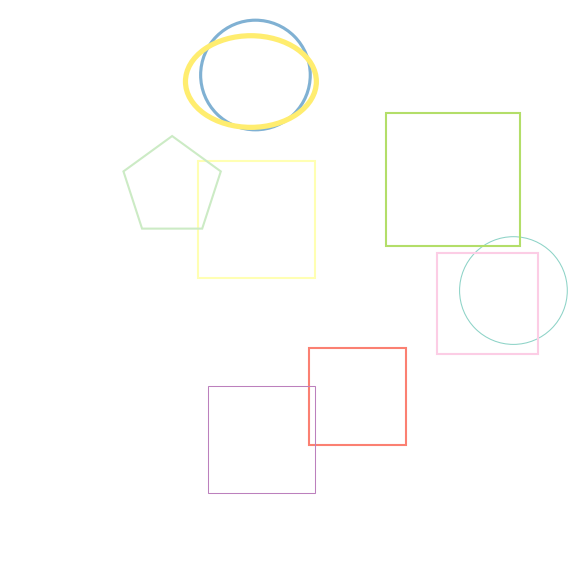[{"shape": "circle", "thickness": 0.5, "radius": 0.47, "center": [0.889, 0.496]}, {"shape": "square", "thickness": 1, "radius": 0.51, "center": [0.444, 0.619]}, {"shape": "square", "thickness": 1, "radius": 0.42, "center": [0.62, 0.312]}, {"shape": "circle", "thickness": 1.5, "radius": 0.47, "center": [0.442, 0.869]}, {"shape": "square", "thickness": 1, "radius": 0.58, "center": [0.784, 0.689]}, {"shape": "square", "thickness": 1, "radius": 0.44, "center": [0.845, 0.474]}, {"shape": "square", "thickness": 0.5, "radius": 0.46, "center": [0.453, 0.238]}, {"shape": "pentagon", "thickness": 1, "radius": 0.44, "center": [0.298, 0.675]}, {"shape": "oval", "thickness": 2.5, "radius": 0.57, "center": [0.434, 0.858]}]